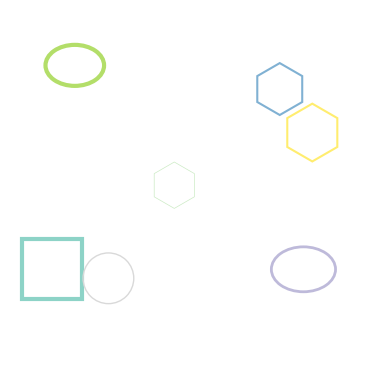[{"shape": "square", "thickness": 3, "radius": 0.39, "center": [0.135, 0.302]}, {"shape": "oval", "thickness": 2, "radius": 0.42, "center": [0.788, 0.301]}, {"shape": "hexagon", "thickness": 1.5, "radius": 0.34, "center": [0.727, 0.769]}, {"shape": "oval", "thickness": 3, "radius": 0.38, "center": [0.194, 0.83]}, {"shape": "circle", "thickness": 1, "radius": 0.33, "center": [0.282, 0.277]}, {"shape": "hexagon", "thickness": 0.5, "radius": 0.3, "center": [0.453, 0.519]}, {"shape": "hexagon", "thickness": 1.5, "radius": 0.38, "center": [0.811, 0.656]}]